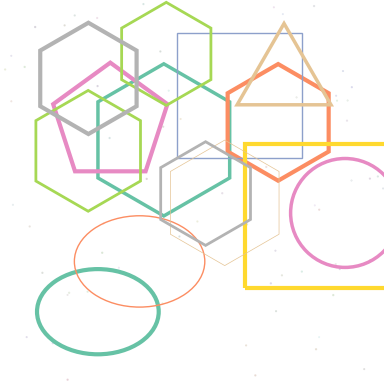[{"shape": "oval", "thickness": 3, "radius": 0.79, "center": [0.254, 0.19]}, {"shape": "hexagon", "thickness": 2.5, "radius": 0.99, "center": [0.425, 0.637]}, {"shape": "oval", "thickness": 1, "radius": 0.85, "center": [0.363, 0.321]}, {"shape": "hexagon", "thickness": 3, "radius": 0.76, "center": [0.722, 0.682]}, {"shape": "square", "thickness": 1, "radius": 0.81, "center": [0.623, 0.753]}, {"shape": "pentagon", "thickness": 3, "radius": 0.78, "center": [0.286, 0.681]}, {"shape": "circle", "thickness": 2.5, "radius": 0.71, "center": [0.896, 0.447]}, {"shape": "hexagon", "thickness": 2, "radius": 0.67, "center": [0.432, 0.86]}, {"shape": "hexagon", "thickness": 2, "radius": 0.78, "center": [0.229, 0.608]}, {"shape": "square", "thickness": 3, "radius": 0.93, "center": [0.823, 0.439]}, {"shape": "hexagon", "thickness": 0.5, "radius": 0.81, "center": [0.584, 0.473]}, {"shape": "triangle", "thickness": 2.5, "radius": 0.7, "center": [0.738, 0.798]}, {"shape": "hexagon", "thickness": 3, "radius": 0.72, "center": [0.23, 0.796]}, {"shape": "hexagon", "thickness": 2, "radius": 0.67, "center": [0.534, 0.497]}]